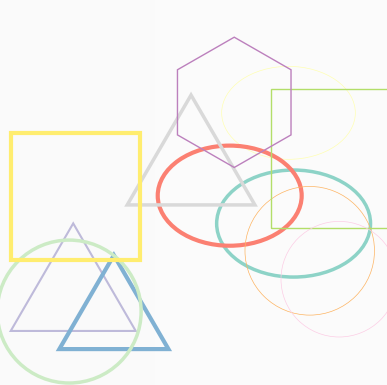[{"shape": "oval", "thickness": 2.5, "radius": 0.99, "center": [0.758, 0.419]}, {"shape": "oval", "thickness": 0.5, "radius": 0.86, "center": [0.745, 0.707]}, {"shape": "triangle", "thickness": 1.5, "radius": 0.93, "center": [0.189, 0.234]}, {"shape": "oval", "thickness": 3, "radius": 0.93, "center": [0.593, 0.492]}, {"shape": "triangle", "thickness": 3, "radius": 0.81, "center": [0.294, 0.175]}, {"shape": "circle", "thickness": 0.5, "radius": 0.84, "center": [0.799, 0.349]}, {"shape": "square", "thickness": 1, "radius": 0.9, "center": [0.882, 0.588]}, {"shape": "circle", "thickness": 0.5, "radius": 0.75, "center": [0.875, 0.275]}, {"shape": "triangle", "thickness": 2.5, "radius": 0.95, "center": [0.493, 0.563]}, {"shape": "hexagon", "thickness": 1, "radius": 0.85, "center": [0.604, 0.734]}, {"shape": "circle", "thickness": 2.5, "radius": 0.93, "center": [0.179, 0.191]}, {"shape": "square", "thickness": 3, "radius": 0.83, "center": [0.195, 0.49]}]